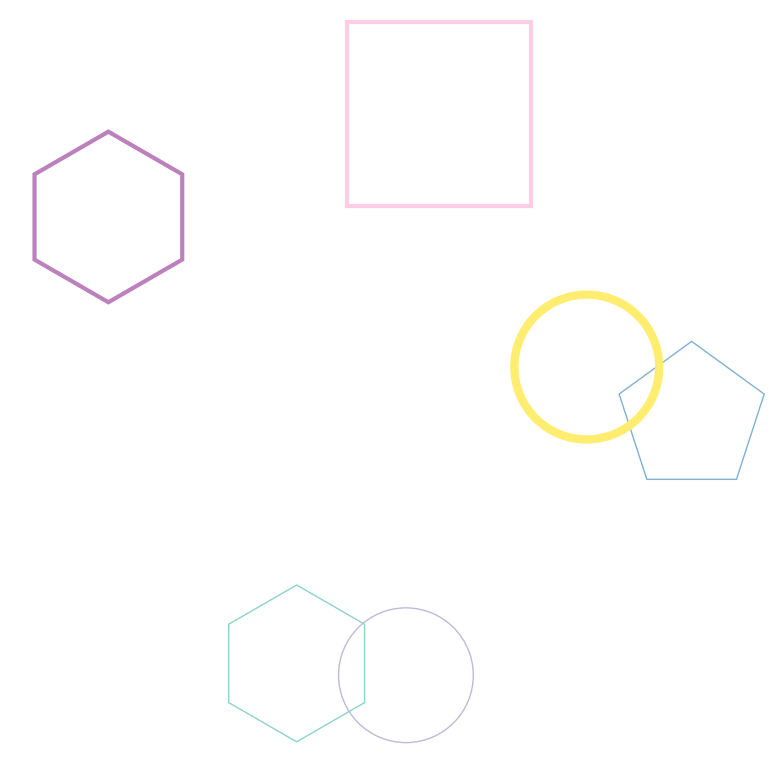[{"shape": "hexagon", "thickness": 0.5, "radius": 0.51, "center": [0.385, 0.138]}, {"shape": "circle", "thickness": 0.5, "radius": 0.44, "center": [0.527, 0.123]}, {"shape": "pentagon", "thickness": 0.5, "radius": 0.5, "center": [0.898, 0.458]}, {"shape": "square", "thickness": 1.5, "radius": 0.6, "center": [0.57, 0.852]}, {"shape": "hexagon", "thickness": 1.5, "radius": 0.55, "center": [0.141, 0.718]}, {"shape": "circle", "thickness": 3, "radius": 0.47, "center": [0.762, 0.523]}]